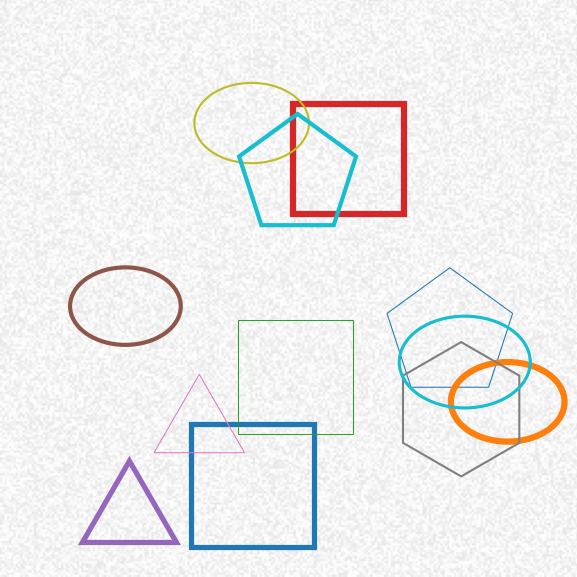[{"shape": "square", "thickness": 2.5, "radius": 0.53, "center": [0.438, 0.158]}, {"shape": "pentagon", "thickness": 0.5, "radius": 0.57, "center": [0.779, 0.421]}, {"shape": "oval", "thickness": 3, "radius": 0.49, "center": [0.879, 0.303]}, {"shape": "square", "thickness": 0.5, "radius": 0.5, "center": [0.512, 0.346]}, {"shape": "square", "thickness": 3, "radius": 0.48, "center": [0.603, 0.724]}, {"shape": "triangle", "thickness": 2.5, "radius": 0.47, "center": [0.224, 0.107]}, {"shape": "oval", "thickness": 2, "radius": 0.48, "center": [0.217, 0.469]}, {"shape": "triangle", "thickness": 0.5, "radius": 0.45, "center": [0.345, 0.26]}, {"shape": "hexagon", "thickness": 1, "radius": 0.58, "center": [0.799, 0.29]}, {"shape": "oval", "thickness": 1, "radius": 0.5, "center": [0.436, 0.786]}, {"shape": "oval", "thickness": 1.5, "radius": 0.57, "center": [0.805, 0.372]}, {"shape": "pentagon", "thickness": 2, "radius": 0.53, "center": [0.515, 0.695]}]